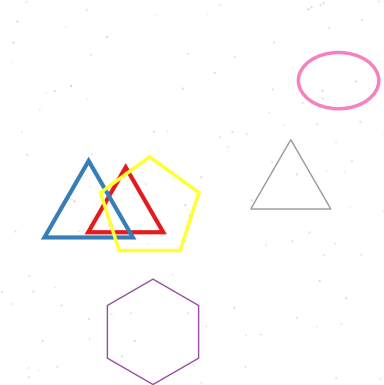[{"shape": "triangle", "thickness": 3, "radius": 0.56, "center": [0.326, 0.453]}, {"shape": "triangle", "thickness": 3, "radius": 0.66, "center": [0.23, 0.45]}, {"shape": "hexagon", "thickness": 1, "radius": 0.68, "center": [0.397, 0.138]}, {"shape": "pentagon", "thickness": 2.5, "radius": 0.67, "center": [0.389, 0.458]}, {"shape": "oval", "thickness": 2.5, "radius": 0.52, "center": [0.879, 0.791]}, {"shape": "triangle", "thickness": 1, "radius": 0.6, "center": [0.755, 0.517]}]